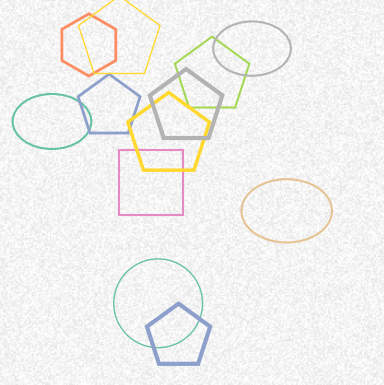[{"shape": "oval", "thickness": 1.5, "radius": 0.51, "center": [0.135, 0.684]}, {"shape": "circle", "thickness": 1, "radius": 0.58, "center": [0.411, 0.212]}, {"shape": "hexagon", "thickness": 2, "radius": 0.4, "center": [0.231, 0.883]}, {"shape": "pentagon", "thickness": 2, "radius": 0.42, "center": [0.283, 0.723]}, {"shape": "pentagon", "thickness": 3, "radius": 0.43, "center": [0.464, 0.125]}, {"shape": "square", "thickness": 1.5, "radius": 0.42, "center": [0.392, 0.526]}, {"shape": "pentagon", "thickness": 1.5, "radius": 0.51, "center": [0.551, 0.803]}, {"shape": "pentagon", "thickness": 2.5, "radius": 0.56, "center": [0.438, 0.648]}, {"shape": "pentagon", "thickness": 1, "radius": 0.56, "center": [0.31, 0.899]}, {"shape": "oval", "thickness": 1.5, "radius": 0.59, "center": [0.745, 0.452]}, {"shape": "pentagon", "thickness": 3, "radius": 0.5, "center": [0.483, 0.722]}, {"shape": "oval", "thickness": 1.5, "radius": 0.5, "center": [0.655, 0.874]}]